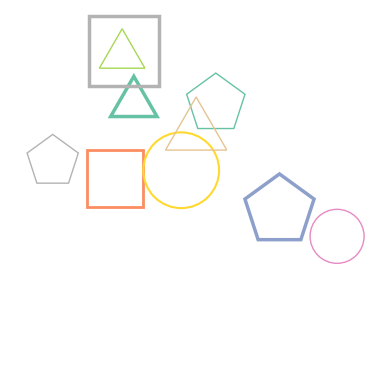[{"shape": "triangle", "thickness": 2.5, "radius": 0.35, "center": [0.348, 0.732]}, {"shape": "pentagon", "thickness": 1, "radius": 0.4, "center": [0.561, 0.731]}, {"shape": "square", "thickness": 2, "radius": 0.37, "center": [0.299, 0.537]}, {"shape": "pentagon", "thickness": 2.5, "radius": 0.47, "center": [0.726, 0.454]}, {"shape": "circle", "thickness": 1, "radius": 0.35, "center": [0.876, 0.386]}, {"shape": "triangle", "thickness": 1, "radius": 0.34, "center": [0.317, 0.857]}, {"shape": "circle", "thickness": 1.5, "radius": 0.49, "center": [0.471, 0.558]}, {"shape": "triangle", "thickness": 1, "radius": 0.46, "center": [0.509, 0.656]}, {"shape": "square", "thickness": 2.5, "radius": 0.45, "center": [0.321, 0.868]}, {"shape": "pentagon", "thickness": 1, "radius": 0.35, "center": [0.137, 0.581]}]